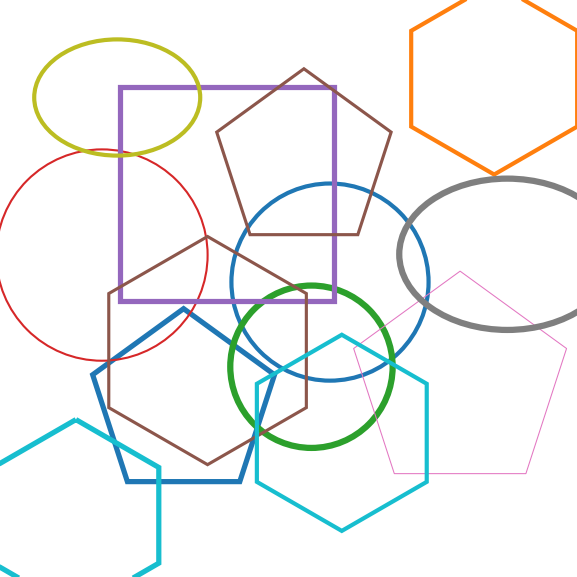[{"shape": "pentagon", "thickness": 2.5, "radius": 0.83, "center": [0.318, 0.299]}, {"shape": "circle", "thickness": 2, "radius": 0.85, "center": [0.571, 0.511]}, {"shape": "hexagon", "thickness": 2, "radius": 0.83, "center": [0.856, 0.863]}, {"shape": "circle", "thickness": 3, "radius": 0.7, "center": [0.539, 0.364]}, {"shape": "circle", "thickness": 1, "radius": 0.91, "center": [0.177, 0.557]}, {"shape": "square", "thickness": 2.5, "radius": 0.93, "center": [0.393, 0.663]}, {"shape": "pentagon", "thickness": 1.5, "radius": 0.79, "center": [0.526, 0.721]}, {"shape": "hexagon", "thickness": 1.5, "radius": 0.99, "center": [0.359, 0.392]}, {"shape": "pentagon", "thickness": 0.5, "radius": 0.97, "center": [0.797, 0.336]}, {"shape": "oval", "thickness": 3, "radius": 0.94, "center": [0.878, 0.559]}, {"shape": "oval", "thickness": 2, "radius": 0.72, "center": [0.203, 0.83]}, {"shape": "hexagon", "thickness": 2.5, "radius": 0.83, "center": [0.131, 0.107]}, {"shape": "hexagon", "thickness": 2, "radius": 0.85, "center": [0.592, 0.25]}]